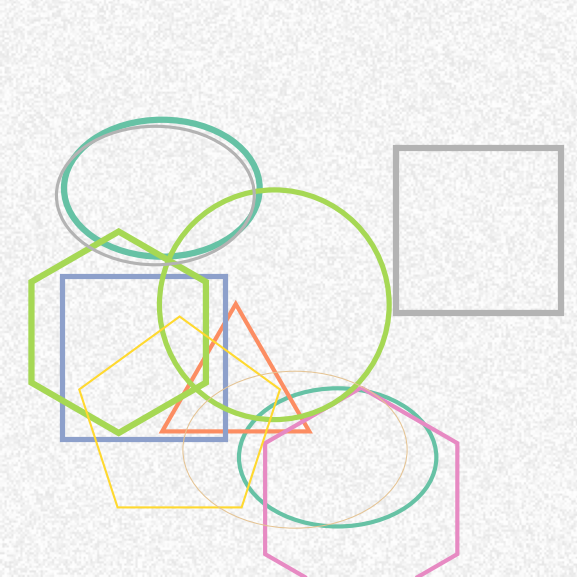[{"shape": "oval", "thickness": 3, "radius": 0.85, "center": [0.28, 0.673]}, {"shape": "oval", "thickness": 2, "radius": 0.85, "center": [0.585, 0.207]}, {"shape": "triangle", "thickness": 2, "radius": 0.74, "center": [0.408, 0.326]}, {"shape": "square", "thickness": 2.5, "radius": 0.7, "center": [0.249, 0.38]}, {"shape": "hexagon", "thickness": 2, "radius": 0.96, "center": [0.626, 0.136]}, {"shape": "circle", "thickness": 2.5, "radius": 0.99, "center": [0.475, 0.471]}, {"shape": "hexagon", "thickness": 3, "radius": 0.87, "center": [0.206, 0.424]}, {"shape": "pentagon", "thickness": 1, "radius": 0.91, "center": [0.311, 0.268]}, {"shape": "oval", "thickness": 0.5, "radius": 0.97, "center": [0.511, 0.22]}, {"shape": "square", "thickness": 3, "radius": 0.71, "center": [0.829, 0.6]}, {"shape": "oval", "thickness": 1.5, "radius": 0.86, "center": [0.269, 0.661]}]